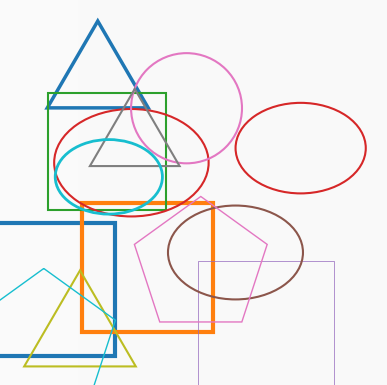[{"shape": "square", "thickness": 3, "radius": 0.87, "center": [0.124, 0.248]}, {"shape": "triangle", "thickness": 2.5, "radius": 0.75, "center": [0.252, 0.795]}, {"shape": "square", "thickness": 3, "radius": 0.84, "center": [0.381, 0.305]}, {"shape": "square", "thickness": 1.5, "radius": 0.76, "center": [0.276, 0.607]}, {"shape": "oval", "thickness": 1.5, "radius": 0.84, "center": [0.776, 0.615]}, {"shape": "oval", "thickness": 1.5, "radius": 1.0, "center": [0.339, 0.577]}, {"shape": "square", "thickness": 0.5, "radius": 0.88, "center": [0.686, 0.147]}, {"shape": "oval", "thickness": 1.5, "radius": 0.87, "center": [0.608, 0.344]}, {"shape": "pentagon", "thickness": 1, "radius": 0.9, "center": [0.518, 0.309]}, {"shape": "circle", "thickness": 1.5, "radius": 0.72, "center": [0.481, 0.719]}, {"shape": "triangle", "thickness": 1.5, "radius": 0.67, "center": [0.348, 0.635]}, {"shape": "triangle", "thickness": 1.5, "radius": 0.83, "center": [0.206, 0.131]}, {"shape": "pentagon", "thickness": 1, "radius": 0.97, "center": [0.113, 0.108]}, {"shape": "oval", "thickness": 2, "radius": 0.69, "center": [0.281, 0.541]}]